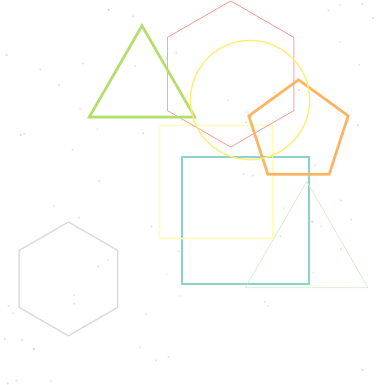[{"shape": "square", "thickness": 1.5, "radius": 0.82, "center": [0.638, 0.427]}, {"shape": "square", "thickness": 1, "radius": 0.73, "center": [0.56, 0.529]}, {"shape": "hexagon", "thickness": 0.5, "radius": 0.95, "center": [0.599, 0.808]}, {"shape": "pentagon", "thickness": 2, "radius": 0.68, "center": [0.775, 0.657]}, {"shape": "triangle", "thickness": 2, "radius": 0.79, "center": [0.369, 0.775]}, {"shape": "hexagon", "thickness": 1, "radius": 0.74, "center": [0.178, 0.276]}, {"shape": "triangle", "thickness": 0.5, "radius": 0.92, "center": [0.797, 0.345]}, {"shape": "circle", "thickness": 1, "radius": 0.77, "center": [0.649, 0.74]}]